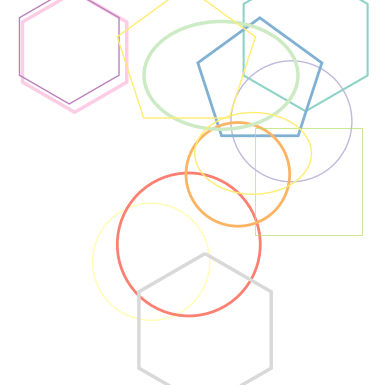[{"shape": "hexagon", "thickness": 1.5, "radius": 0.93, "center": [0.794, 0.897]}, {"shape": "circle", "thickness": 1, "radius": 0.76, "center": [0.393, 0.32]}, {"shape": "circle", "thickness": 1, "radius": 0.79, "center": [0.757, 0.685]}, {"shape": "circle", "thickness": 2, "radius": 0.93, "center": [0.49, 0.365]}, {"shape": "pentagon", "thickness": 2, "radius": 0.85, "center": [0.675, 0.784]}, {"shape": "circle", "thickness": 2, "radius": 0.67, "center": [0.618, 0.547]}, {"shape": "square", "thickness": 0.5, "radius": 0.69, "center": [0.801, 0.528]}, {"shape": "hexagon", "thickness": 2.5, "radius": 0.78, "center": [0.194, 0.865]}, {"shape": "hexagon", "thickness": 2.5, "radius": 0.99, "center": [0.533, 0.143]}, {"shape": "hexagon", "thickness": 1, "radius": 0.75, "center": [0.18, 0.879]}, {"shape": "oval", "thickness": 2.5, "radius": 1.0, "center": [0.574, 0.804]}, {"shape": "pentagon", "thickness": 1, "radius": 0.94, "center": [0.484, 0.846]}, {"shape": "oval", "thickness": 1, "radius": 0.76, "center": [0.657, 0.602]}]